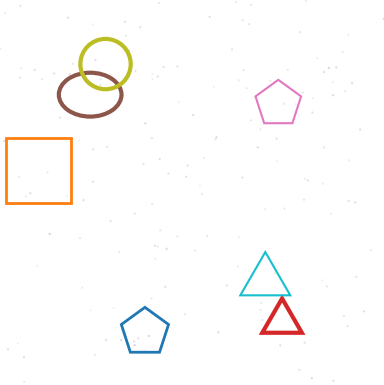[{"shape": "pentagon", "thickness": 2, "radius": 0.32, "center": [0.376, 0.137]}, {"shape": "square", "thickness": 2, "radius": 0.42, "center": [0.1, 0.557]}, {"shape": "triangle", "thickness": 3, "radius": 0.3, "center": [0.733, 0.165]}, {"shape": "oval", "thickness": 3, "radius": 0.41, "center": [0.234, 0.754]}, {"shape": "pentagon", "thickness": 1.5, "radius": 0.31, "center": [0.723, 0.73]}, {"shape": "circle", "thickness": 3, "radius": 0.33, "center": [0.274, 0.834]}, {"shape": "triangle", "thickness": 1.5, "radius": 0.37, "center": [0.689, 0.27]}]